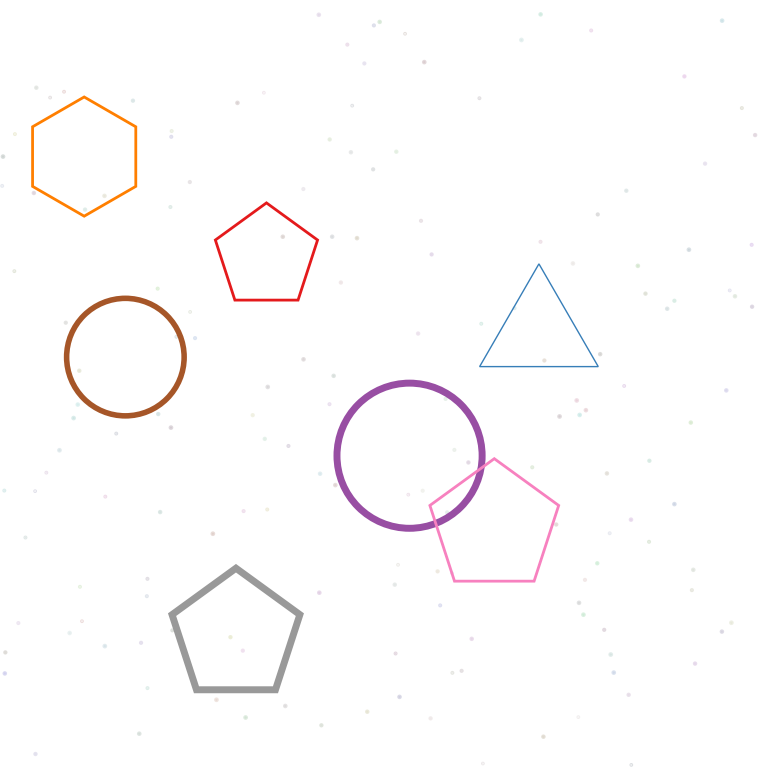[{"shape": "pentagon", "thickness": 1, "radius": 0.35, "center": [0.346, 0.667]}, {"shape": "triangle", "thickness": 0.5, "radius": 0.44, "center": [0.7, 0.568]}, {"shape": "circle", "thickness": 2.5, "radius": 0.47, "center": [0.532, 0.408]}, {"shape": "hexagon", "thickness": 1, "radius": 0.39, "center": [0.109, 0.797]}, {"shape": "circle", "thickness": 2, "radius": 0.38, "center": [0.163, 0.536]}, {"shape": "pentagon", "thickness": 1, "radius": 0.44, "center": [0.642, 0.316]}, {"shape": "pentagon", "thickness": 2.5, "radius": 0.44, "center": [0.306, 0.175]}]